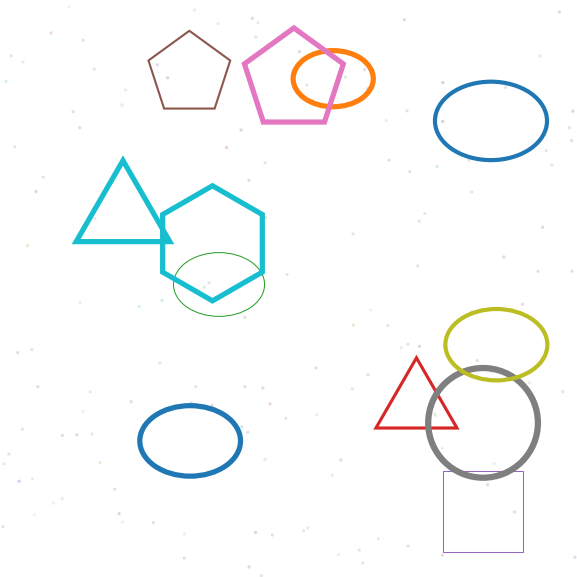[{"shape": "oval", "thickness": 2, "radius": 0.49, "center": [0.85, 0.79]}, {"shape": "oval", "thickness": 2.5, "radius": 0.44, "center": [0.329, 0.236]}, {"shape": "oval", "thickness": 2.5, "radius": 0.35, "center": [0.577, 0.863]}, {"shape": "oval", "thickness": 0.5, "radius": 0.39, "center": [0.379, 0.507]}, {"shape": "triangle", "thickness": 1.5, "radius": 0.41, "center": [0.721, 0.298]}, {"shape": "square", "thickness": 0.5, "radius": 0.35, "center": [0.836, 0.114]}, {"shape": "pentagon", "thickness": 1, "radius": 0.37, "center": [0.328, 0.871]}, {"shape": "pentagon", "thickness": 2.5, "radius": 0.45, "center": [0.509, 0.861]}, {"shape": "circle", "thickness": 3, "radius": 0.47, "center": [0.836, 0.267]}, {"shape": "oval", "thickness": 2, "radius": 0.44, "center": [0.86, 0.402]}, {"shape": "triangle", "thickness": 2.5, "radius": 0.47, "center": [0.213, 0.628]}, {"shape": "hexagon", "thickness": 2.5, "radius": 0.5, "center": [0.368, 0.578]}]